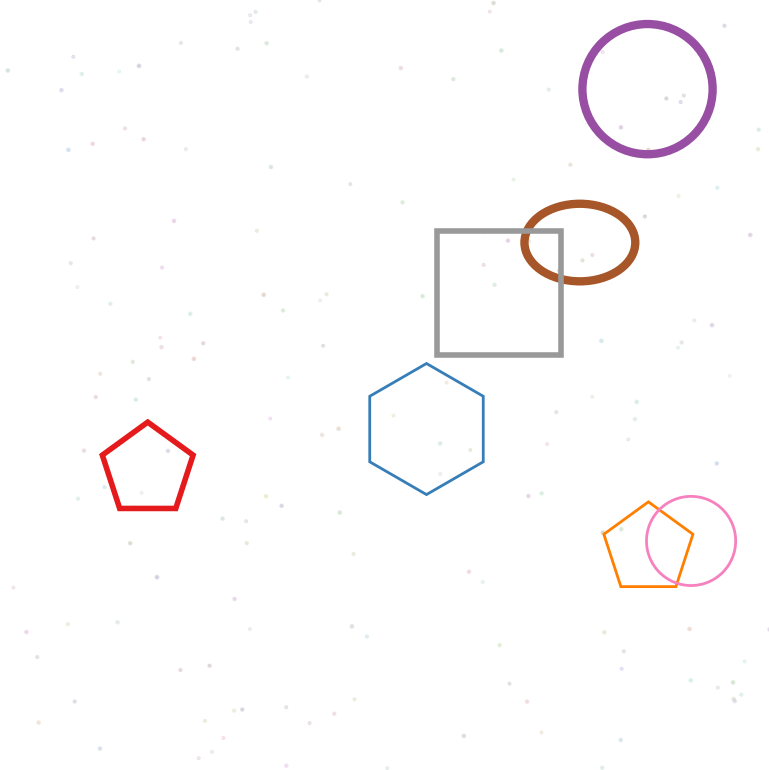[{"shape": "pentagon", "thickness": 2, "radius": 0.31, "center": [0.192, 0.39]}, {"shape": "hexagon", "thickness": 1, "radius": 0.43, "center": [0.554, 0.443]}, {"shape": "circle", "thickness": 3, "radius": 0.42, "center": [0.841, 0.884]}, {"shape": "pentagon", "thickness": 1, "radius": 0.3, "center": [0.842, 0.287]}, {"shape": "oval", "thickness": 3, "radius": 0.36, "center": [0.753, 0.685]}, {"shape": "circle", "thickness": 1, "radius": 0.29, "center": [0.898, 0.297]}, {"shape": "square", "thickness": 2, "radius": 0.4, "center": [0.648, 0.62]}]